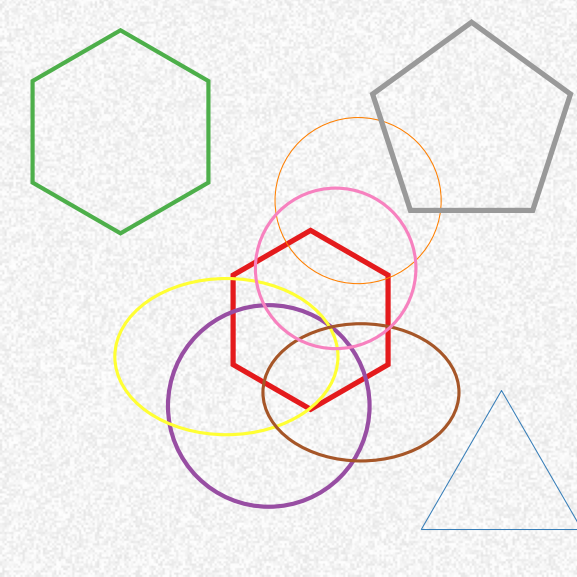[{"shape": "hexagon", "thickness": 2.5, "radius": 0.77, "center": [0.538, 0.445]}, {"shape": "triangle", "thickness": 0.5, "radius": 0.8, "center": [0.868, 0.162]}, {"shape": "hexagon", "thickness": 2, "radius": 0.88, "center": [0.209, 0.771]}, {"shape": "circle", "thickness": 2, "radius": 0.87, "center": [0.465, 0.296]}, {"shape": "circle", "thickness": 0.5, "radius": 0.72, "center": [0.62, 0.652]}, {"shape": "oval", "thickness": 1.5, "radius": 0.97, "center": [0.392, 0.382]}, {"shape": "oval", "thickness": 1.5, "radius": 0.85, "center": [0.625, 0.32]}, {"shape": "circle", "thickness": 1.5, "radius": 0.69, "center": [0.581, 0.534]}, {"shape": "pentagon", "thickness": 2.5, "radius": 0.9, "center": [0.817, 0.781]}]